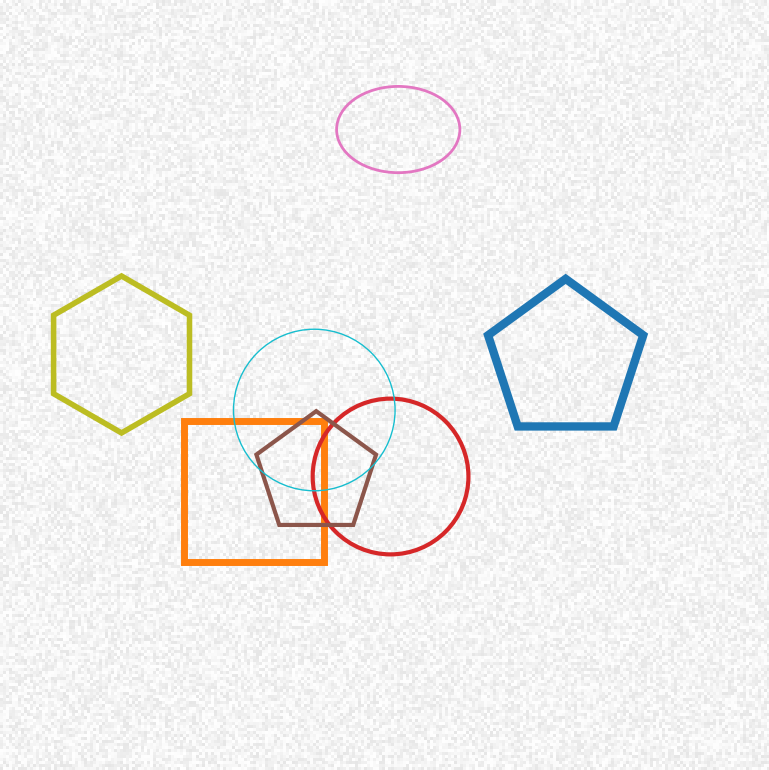[{"shape": "pentagon", "thickness": 3, "radius": 0.53, "center": [0.735, 0.532]}, {"shape": "square", "thickness": 2.5, "radius": 0.46, "center": [0.33, 0.362]}, {"shape": "circle", "thickness": 1.5, "radius": 0.51, "center": [0.507, 0.381]}, {"shape": "pentagon", "thickness": 1.5, "radius": 0.41, "center": [0.411, 0.384]}, {"shape": "oval", "thickness": 1, "radius": 0.4, "center": [0.517, 0.832]}, {"shape": "hexagon", "thickness": 2, "radius": 0.51, "center": [0.158, 0.54]}, {"shape": "circle", "thickness": 0.5, "radius": 0.52, "center": [0.408, 0.468]}]